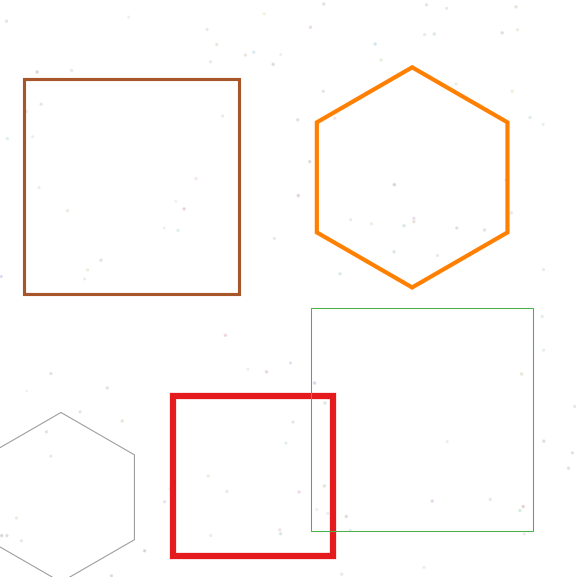[{"shape": "square", "thickness": 3, "radius": 0.69, "center": [0.438, 0.175]}, {"shape": "square", "thickness": 0.5, "radius": 0.96, "center": [0.73, 0.273]}, {"shape": "hexagon", "thickness": 2, "radius": 0.95, "center": [0.714, 0.692]}, {"shape": "square", "thickness": 1.5, "radius": 0.93, "center": [0.228, 0.676]}, {"shape": "hexagon", "thickness": 0.5, "radius": 0.73, "center": [0.106, 0.138]}]